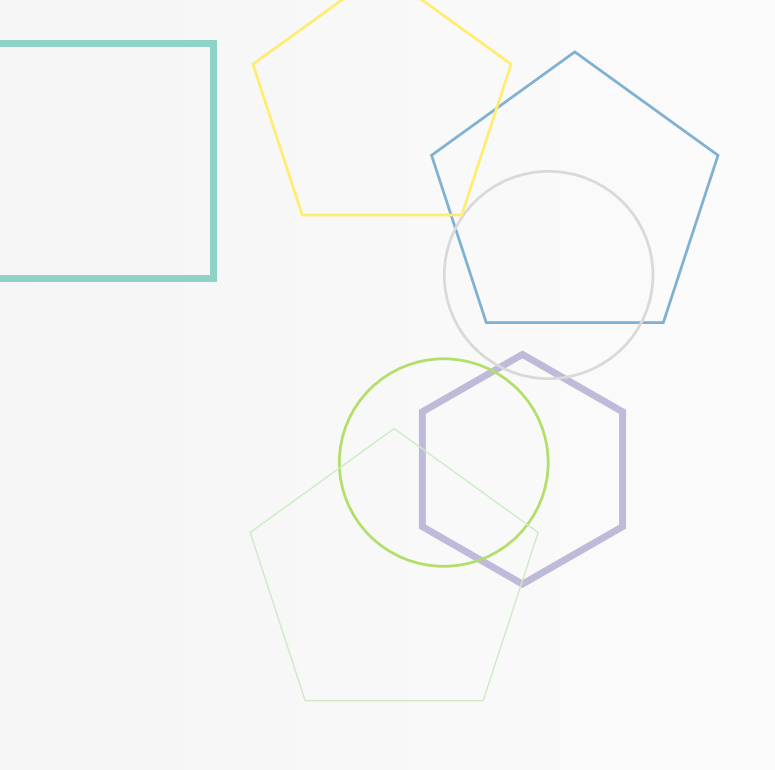[{"shape": "square", "thickness": 2.5, "radius": 0.76, "center": [0.123, 0.791]}, {"shape": "hexagon", "thickness": 2.5, "radius": 0.75, "center": [0.674, 0.391]}, {"shape": "pentagon", "thickness": 1, "radius": 0.97, "center": [0.742, 0.738]}, {"shape": "circle", "thickness": 1, "radius": 0.67, "center": [0.573, 0.399]}, {"shape": "circle", "thickness": 1, "radius": 0.67, "center": [0.708, 0.643]}, {"shape": "pentagon", "thickness": 0.5, "radius": 0.98, "center": [0.509, 0.248]}, {"shape": "pentagon", "thickness": 1, "radius": 0.88, "center": [0.493, 0.862]}]